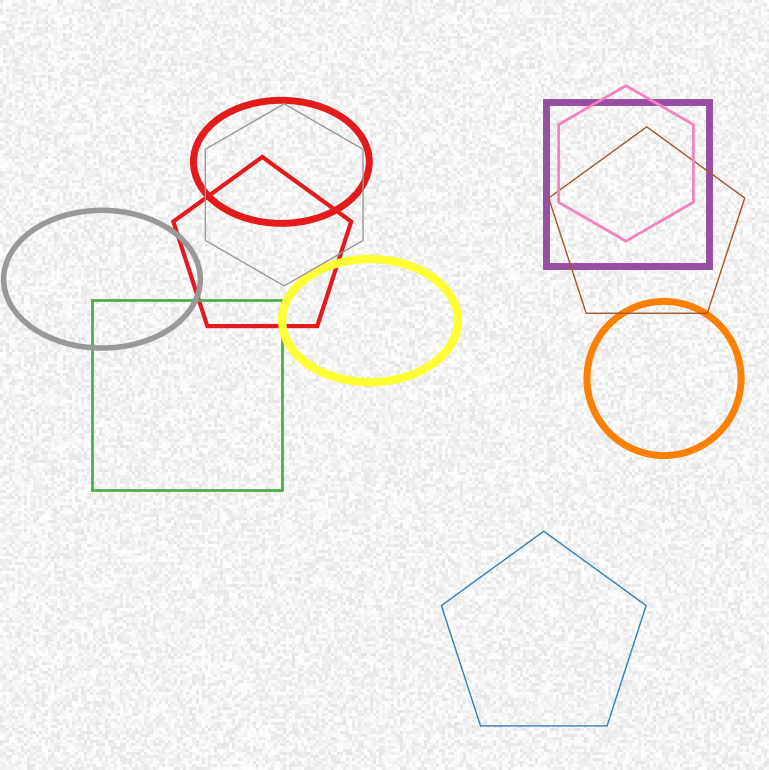[{"shape": "pentagon", "thickness": 1.5, "radius": 0.61, "center": [0.341, 0.675]}, {"shape": "oval", "thickness": 2.5, "radius": 0.57, "center": [0.365, 0.79]}, {"shape": "pentagon", "thickness": 0.5, "radius": 0.7, "center": [0.706, 0.17]}, {"shape": "square", "thickness": 1, "radius": 0.62, "center": [0.243, 0.487]}, {"shape": "square", "thickness": 2.5, "radius": 0.53, "center": [0.815, 0.761]}, {"shape": "circle", "thickness": 2.5, "radius": 0.5, "center": [0.862, 0.508]}, {"shape": "oval", "thickness": 3, "radius": 0.57, "center": [0.481, 0.584]}, {"shape": "pentagon", "thickness": 0.5, "radius": 0.67, "center": [0.84, 0.701]}, {"shape": "hexagon", "thickness": 1, "radius": 0.5, "center": [0.813, 0.788]}, {"shape": "oval", "thickness": 2, "radius": 0.64, "center": [0.132, 0.637]}, {"shape": "hexagon", "thickness": 0.5, "radius": 0.59, "center": [0.369, 0.747]}]